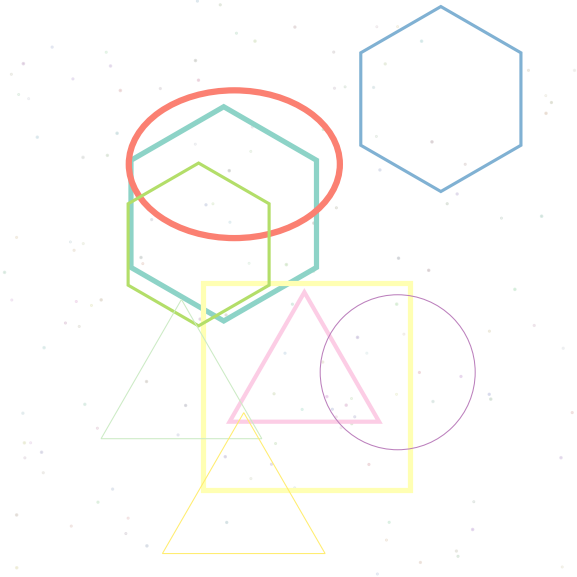[{"shape": "hexagon", "thickness": 2.5, "radius": 0.93, "center": [0.387, 0.629]}, {"shape": "square", "thickness": 2.5, "radius": 0.9, "center": [0.531, 0.33]}, {"shape": "oval", "thickness": 3, "radius": 0.91, "center": [0.406, 0.715]}, {"shape": "hexagon", "thickness": 1.5, "radius": 0.8, "center": [0.763, 0.828]}, {"shape": "hexagon", "thickness": 1.5, "radius": 0.7, "center": [0.344, 0.576]}, {"shape": "triangle", "thickness": 2, "radius": 0.75, "center": [0.527, 0.344]}, {"shape": "circle", "thickness": 0.5, "radius": 0.67, "center": [0.689, 0.355]}, {"shape": "triangle", "thickness": 0.5, "radius": 0.8, "center": [0.314, 0.32]}, {"shape": "triangle", "thickness": 0.5, "radius": 0.81, "center": [0.422, 0.122]}]